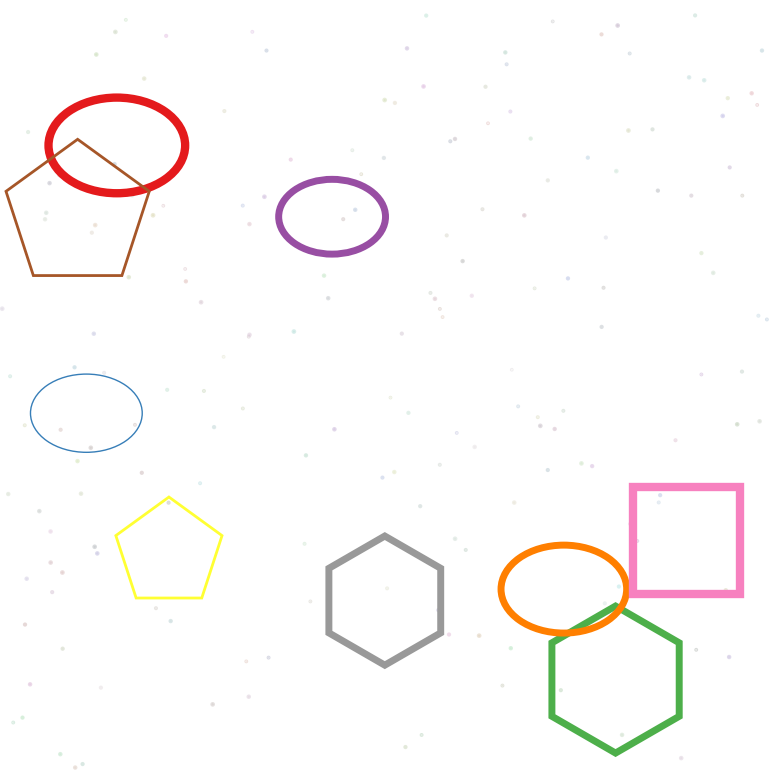[{"shape": "oval", "thickness": 3, "radius": 0.44, "center": [0.152, 0.811]}, {"shape": "oval", "thickness": 0.5, "radius": 0.36, "center": [0.112, 0.463]}, {"shape": "hexagon", "thickness": 2.5, "radius": 0.48, "center": [0.799, 0.117]}, {"shape": "oval", "thickness": 2.5, "radius": 0.35, "center": [0.431, 0.719]}, {"shape": "oval", "thickness": 2.5, "radius": 0.41, "center": [0.732, 0.235]}, {"shape": "pentagon", "thickness": 1, "radius": 0.36, "center": [0.219, 0.282]}, {"shape": "pentagon", "thickness": 1, "radius": 0.49, "center": [0.101, 0.721]}, {"shape": "square", "thickness": 3, "radius": 0.35, "center": [0.891, 0.298]}, {"shape": "hexagon", "thickness": 2.5, "radius": 0.42, "center": [0.5, 0.22]}]